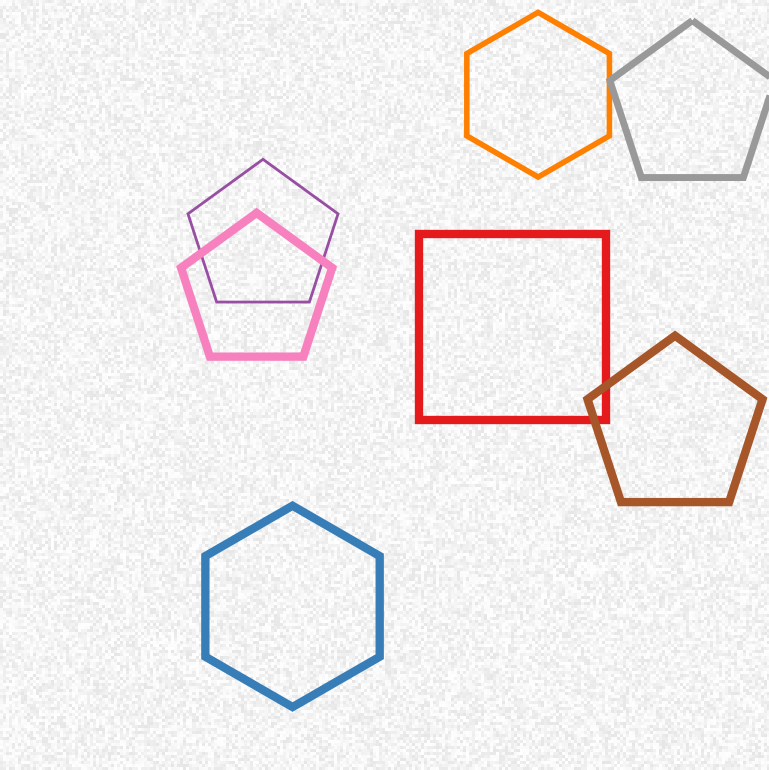[{"shape": "square", "thickness": 3, "radius": 0.61, "center": [0.666, 0.575]}, {"shape": "hexagon", "thickness": 3, "radius": 0.65, "center": [0.38, 0.212]}, {"shape": "pentagon", "thickness": 1, "radius": 0.51, "center": [0.342, 0.691]}, {"shape": "hexagon", "thickness": 2, "radius": 0.53, "center": [0.699, 0.877]}, {"shape": "pentagon", "thickness": 3, "radius": 0.6, "center": [0.877, 0.445]}, {"shape": "pentagon", "thickness": 3, "radius": 0.52, "center": [0.333, 0.62]}, {"shape": "pentagon", "thickness": 2.5, "radius": 0.56, "center": [0.899, 0.861]}]